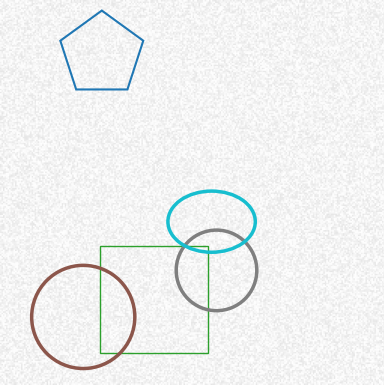[{"shape": "pentagon", "thickness": 1.5, "radius": 0.57, "center": [0.264, 0.859]}, {"shape": "square", "thickness": 1, "radius": 0.7, "center": [0.4, 0.223]}, {"shape": "circle", "thickness": 2.5, "radius": 0.67, "center": [0.216, 0.177]}, {"shape": "circle", "thickness": 2.5, "radius": 0.52, "center": [0.562, 0.298]}, {"shape": "oval", "thickness": 2.5, "radius": 0.57, "center": [0.55, 0.424]}]